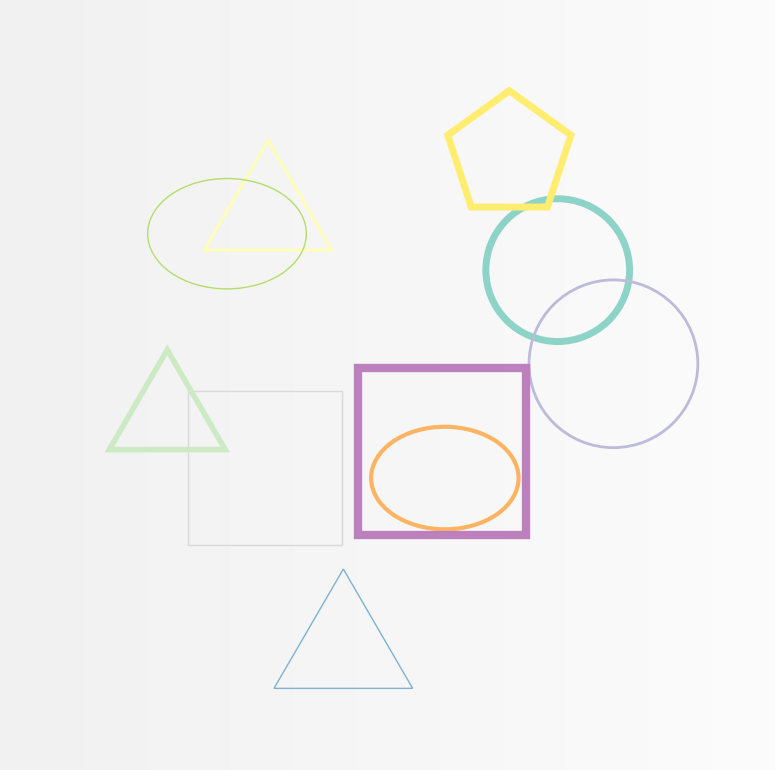[{"shape": "circle", "thickness": 2.5, "radius": 0.46, "center": [0.72, 0.649]}, {"shape": "triangle", "thickness": 1, "radius": 0.47, "center": [0.346, 0.723]}, {"shape": "circle", "thickness": 1, "radius": 0.54, "center": [0.792, 0.528]}, {"shape": "triangle", "thickness": 0.5, "radius": 0.52, "center": [0.443, 0.158]}, {"shape": "oval", "thickness": 1.5, "radius": 0.48, "center": [0.574, 0.379]}, {"shape": "oval", "thickness": 0.5, "radius": 0.51, "center": [0.293, 0.696]}, {"shape": "square", "thickness": 0.5, "radius": 0.5, "center": [0.342, 0.392]}, {"shape": "square", "thickness": 3, "radius": 0.54, "center": [0.571, 0.413]}, {"shape": "triangle", "thickness": 2, "radius": 0.43, "center": [0.216, 0.459]}, {"shape": "pentagon", "thickness": 2.5, "radius": 0.42, "center": [0.657, 0.799]}]